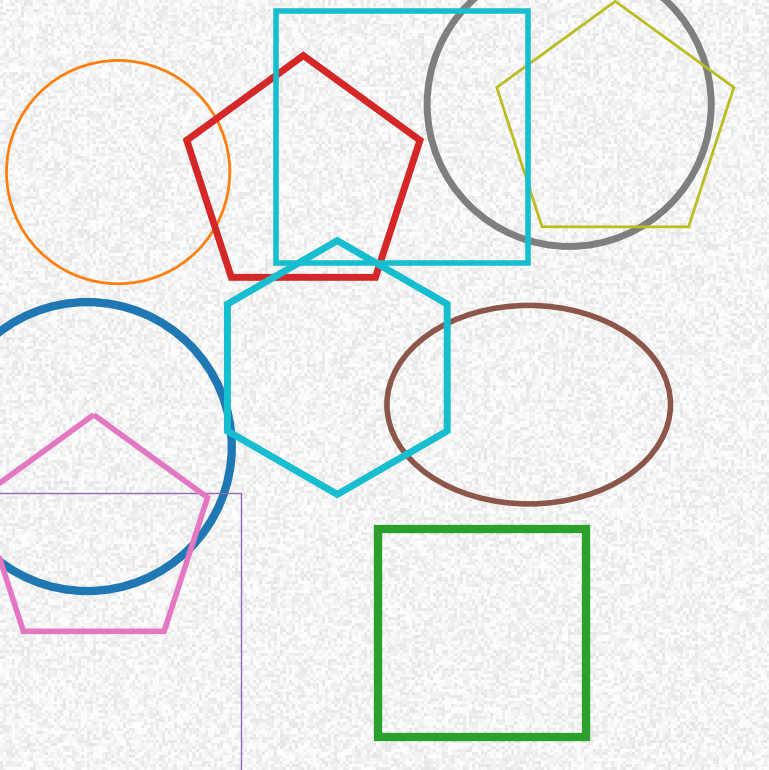[{"shape": "circle", "thickness": 3, "radius": 0.94, "center": [0.113, 0.42]}, {"shape": "circle", "thickness": 1, "radius": 0.72, "center": [0.153, 0.776]}, {"shape": "square", "thickness": 3, "radius": 0.68, "center": [0.626, 0.178]}, {"shape": "pentagon", "thickness": 2.5, "radius": 0.8, "center": [0.394, 0.769]}, {"shape": "square", "thickness": 0.5, "radius": 0.99, "center": [0.115, 0.162]}, {"shape": "oval", "thickness": 2, "radius": 0.92, "center": [0.687, 0.474]}, {"shape": "pentagon", "thickness": 2, "radius": 0.78, "center": [0.122, 0.306]}, {"shape": "circle", "thickness": 2.5, "radius": 0.92, "center": [0.739, 0.864]}, {"shape": "pentagon", "thickness": 1, "radius": 0.81, "center": [0.799, 0.836]}, {"shape": "square", "thickness": 2, "radius": 0.82, "center": [0.522, 0.822]}, {"shape": "hexagon", "thickness": 2.5, "radius": 0.82, "center": [0.438, 0.523]}]